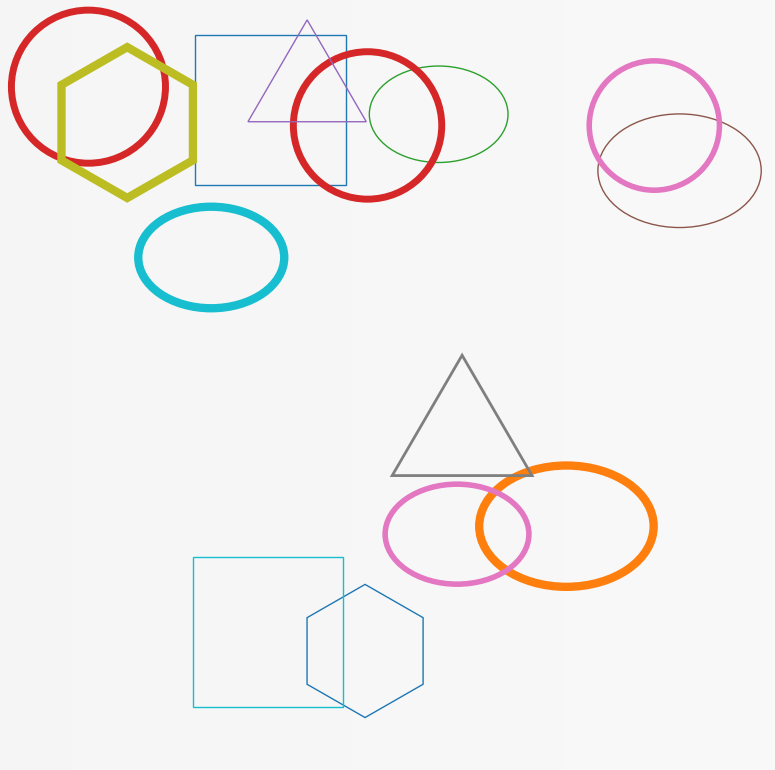[{"shape": "hexagon", "thickness": 0.5, "radius": 0.43, "center": [0.471, 0.155]}, {"shape": "square", "thickness": 0.5, "radius": 0.49, "center": [0.349, 0.857]}, {"shape": "oval", "thickness": 3, "radius": 0.56, "center": [0.731, 0.317]}, {"shape": "oval", "thickness": 0.5, "radius": 0.45, "center": [0.566, 0.852]}, {"shape": "circle", "thickness": 2.5, "radius": 0.48, "center": [0.474, 0.837]}, {"shape": "circle", "thickness": 2.5, "radius": 0.5, "center": [0.114, 0.887]}, {"shape": "triangle", "thickness": 0.5, "radius": 0.44, "center": [0.396, 0.886]}, {"shape": "oval", "thickness": 0.5, "radius": 0.53, "center": [0.877, 0.778]}, {"shape": "circle", "thickness": 2, "radius": 0.42, "center": [0.844, 0.837]}, {"shape": "oval", "thickness": 2, "radius": 0.46, "center": [0.59, 0.306]}, {"shape": "triangle", "thickness": 1, "radius": 0.52, "center": [0.596, 0.434]}, {"shape": "hexagon", "thickness": 3, "radius": 0.49, "center": [0.164, 0.841]}, {"shape": "oval", "thickness": 3, "radius": 0.47, "center": [0.273, 0.666]}, {"shape": "square", "thickness": 0.5, "radius": 0.49, "center": [0.346, 0.179]}]